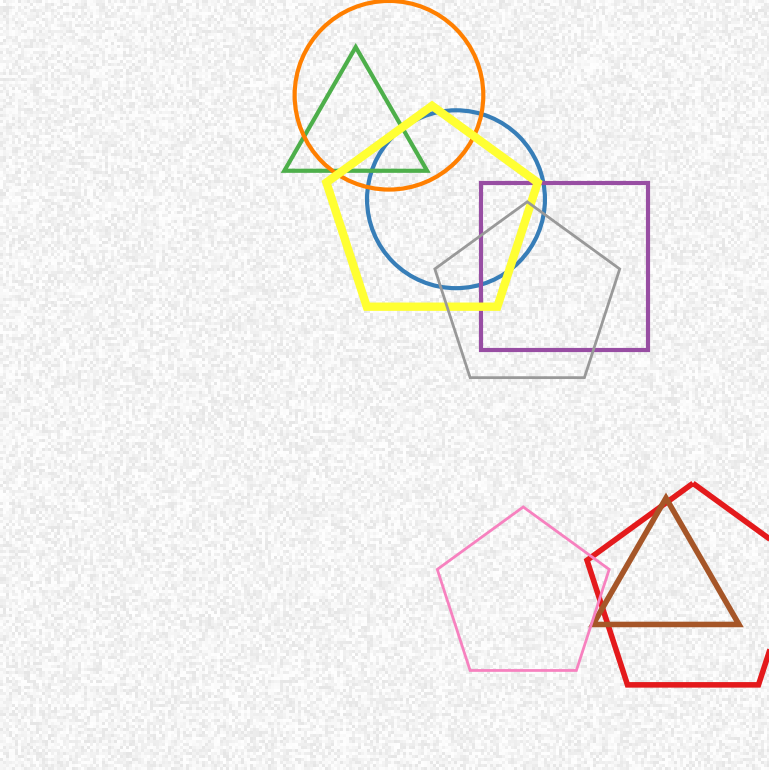[{"shape": "pentagon", "thickness": 2, "radius": 0.72, "center": [0.9, 0.228]}, {"shape": "circle", "thickness": 1.5, "radius": 0.58, "center": [0.592, 0.741]}, {"shape": "triangle", "thickness": 1.5, "radius": 0.54, "center": [0.462, 0.832]}, {"shape": "square", "thickness": 1.5, "radius": 0.54, "center": [0.734, 0.654]}, {"shape": "circle", "thickness": 1.5, "radius": 0.61, "center": [0.505, 0.876]}, {"shape": "pentagon", "thickness": 3, "radius": 0.72, "center": [0.561, 0.718]}, {"shape": "triangle", "thickness": 2, "radius": 0.55, "center": [0.865, 0.244]}, {"shape": "pentagon", "thickness": 1, "radius": 0.59, "center": [0.68, 0.224]}, {"shape": "pentagon", "thickness": 1, "radius": 0.63, "center": [0.685, 0.612]}]